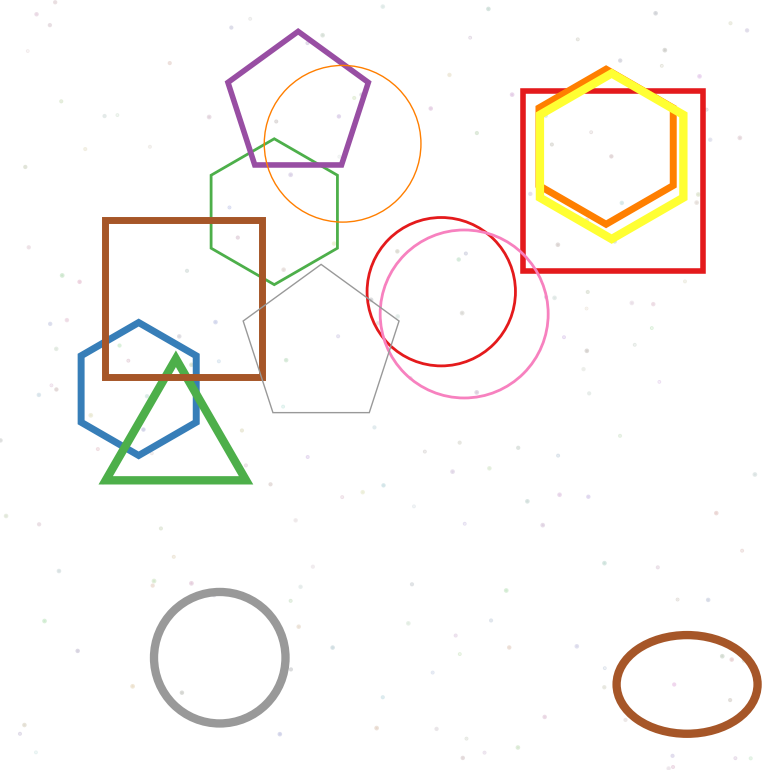[{"shape": "circle", "thickness": 1, "radius": 0.48, "center": [0.573, 0.621]}, {"shape": "square", "thickness": 2, "radius": 0.58, "center": [0.797, 0.765]}, {"shape": "hexagon", "thickness": 2.5, "radius": 0.43, "center": [0.18, 0.495]}, {"shape": "triangle", "thickness": 3, "radius": 0.53, "center": [0.228, 0.429]}, {"shape": "hexagon", "thickness": 1, "radius": 0.47, "center": [0.356, 0.725]}, {"shape": "pentagon", "thickness": 2, "radius": 0.48, "center": [0.387, 0.863]}, {"shape": "circle", "thickness": 0.5, "radius": 0.51, "center": [0.445, 0.813]}, {"shape": "hexagon", "thickness": 2.5, "radius": 0.5, "center": [0.787, 0.809]}, {"shape": "hexagon", "thickness": 3, "radius": 0.54, "center": [0.794, 0.797]}, {"shape": "square", "thickness": 2.5, "radius": 0.51, "center": [0.238, 0.613]}, {"shape": "oval", "thickness": 3, "radius": 0.46, "center": [0.892, 0.111]}, {"shape": "circle", "thickness": 1, "radius": 0.55, "center": [0.603, 0.592]}, {"shape": "circle", "thickness": 3, "radius": 0.43, "center": [0.285, 0.146]}, {"shape": "pentagon", "thickness": 0.5, "radius": 0.53, "center": [0.417, 0.55]}]